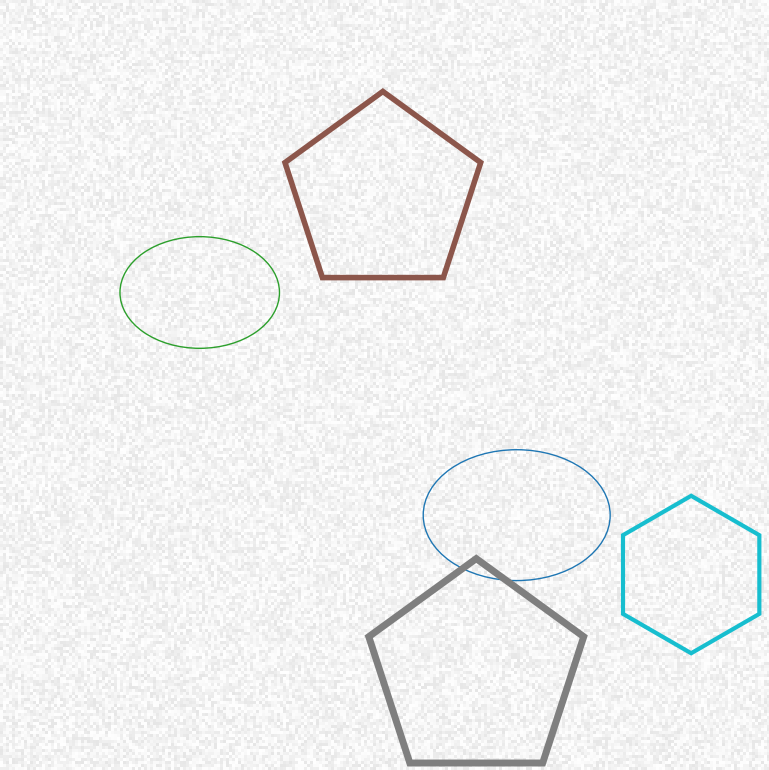[{"shape": "oval", "thickness": 0.5, "radius": 0.61, "center": [0.671, 0.331]}, {"shape": "oval", "thickness": 0.5, "radius": 0.52, "center": [0.259, 0.62]}, {"shape": "pentagon", "thickness": 2, "radius": 0.67, "center": [0.497, 0.748]}, {"shape": "pentagon", "thickness": 2.5, "radius": 0.73, "center": [0.619, 0.128]}, {"shape": "hexagon", "thickness": 1.5, "radius": 0.51, "center": [0.898, 0.254]}]